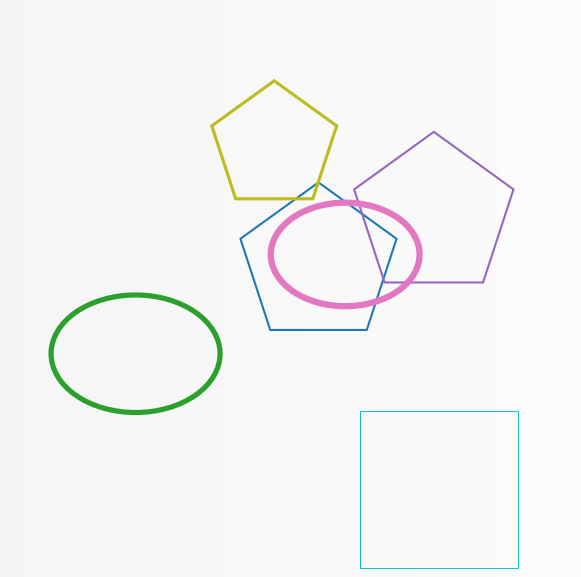[{"shape": "pentagon", "thickness": 1, "radius": 0.71, "center": [0.548, 0.542]}, {"shape": "oval", "thickness": 2.5, "radius": 0.73, "center": [0.233, 0.387]}, {"shape": "pentagon", "thickness": 1, "radius": 0.72, "center": [0.746, 0.627]}, {"shape": "oval", "thickness": 3, "radius": 0.64, "center": [0.594, 0.559]}, {"shape": "pentagon", "thickness": 1.5, "radius": 0.56, "center": [0.472, 0.746]}, {"shape": "square", "thickness": 0.5, "radius": 0.68, "center": [0.755, 0.152]}]